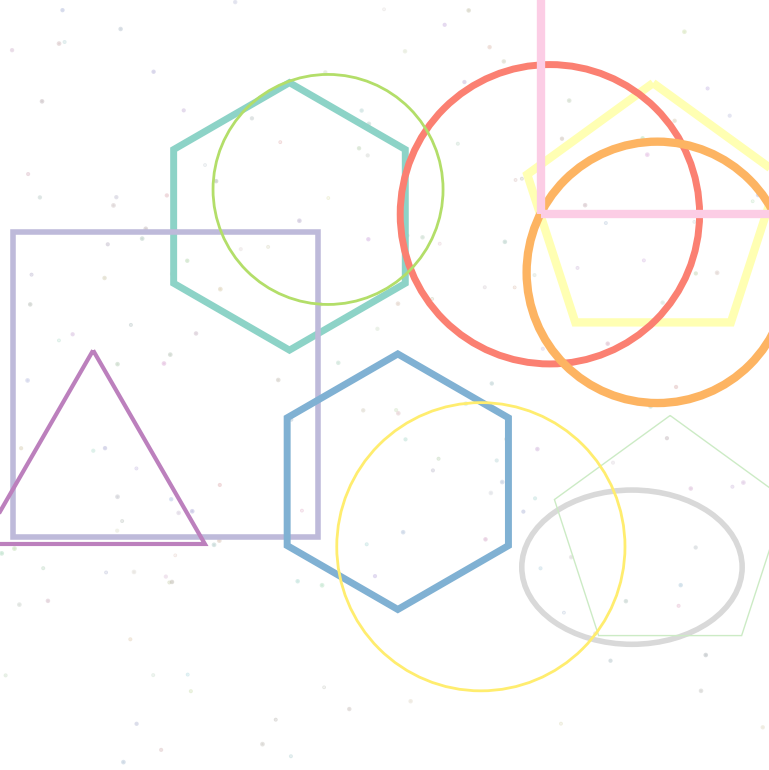[{"shape": "hexagon", "thickness": 2.5, "radius": 0.87, "center": [0.376, 0.719]}, {"shape": "pentagon", "thickness": 3, "radius": 0.86, "center": [0.848, 0.72]}, {"shape": "square", "thickness": 2, "radius": 0.99, "center": [0.215, 0.501]}, {"shape": "circle", "thickness": 2.5, "radius": 0.97, "center": [0.714, 0.722]}, {"shape": "hexagon", "thickness": 2.5, "radius": 0.83, "center": [0.517, 0.374]}, {"shape": "circle", "thickness": 3, "radius": 0.85, "center": [0.854, 0.646]}, {"shape": "circle", "thickness": 1, "radius": 0.75, "center": [0.426, 0.754]}, {"shape": "square", "thickness": 3, "radius": 0.77, "center": [0.857, 0.876]}, {"shape": "oval", "thickness": 2, "radius": 0.72, "center": [0.821, 0.263]}, {"shape": "triangle", "thickness": 1.5, "radius": 0.84, "center": [0.121, 0.377]}, {"shape": "pentagon", "thickness": 0.5, "radius": 0.79, "center": [0.87, 0.302]}, {"shape": "circle", "thickness": 1, "radius": 0.94, "center": [0.625, 0.29]}]